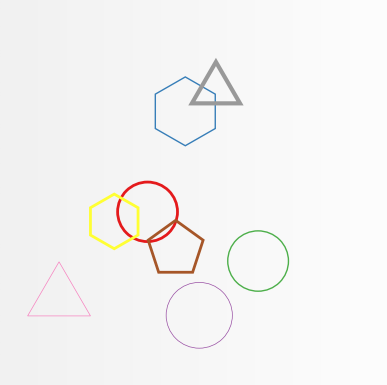[{"shape": "circle", "thickness": 2, "radius": 0.39, "center": [0.381, 0.45]}, {"shape": "hexagon", "thickness": 1, "radius": 0.45, "center": [0.478, 0.711]}, {"shape": "circle", "thickness": 1, "radius": 0.39, "center": [0.666, 0.322]}, {"shape": "circle", "thickness": 0.5, "radius": 0.43, "center": [0.514, 0.181]}, {"shape": "hexagon", "thickness": 2, "radius": 0.35, "center": [0.295, 0.425]}, {"shape": "pentagon", "thickness": 2, "radius": 0.37, "center": [0.453, 0.353]}, {"shape": "triangle", "thickness": 0.5, "radius": 0.47, "center": [0.152, 0.226]}, {"shape": "triangle", "thickness": 3, "radius": 0.36, "center": [0.557, 0.767]}]